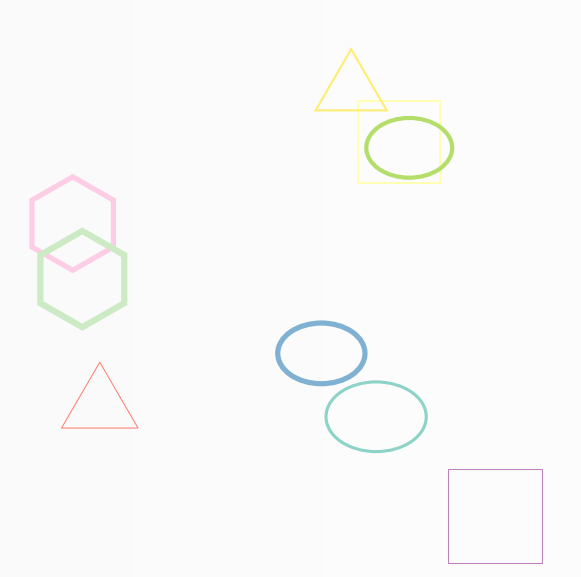[{"shape": "oval", "thickness": 1.5, "radius": 0.43, "center": [0.647, 0.277]}, {"shape": "square", "thickness": 1, "radius": 0.35, "center": [0.686, 0.753]}, {"shape": "triangle", "thickness": 0.5, "radius": 0.38, "center": [0.172, 0.296]}, {"shape": "oval", "thickness": 2.5, "radius": 0.38, "center": [0.553, 0.387]}, {"shape": "oval", "thickness": 2, "radius": 0.37, "center": [0.704, 0.743]}, {"shape": "hexagon", "thickness": 2.5, "radius": 0.4, "center": [0.125, 0.612]}, {"shape": "square", "thickness": 0.5, "radius": 0.4, "center": [0.851, 0.106]}, {"shape": "hexagon", "thickness": 3, "radius": 0.42, "center": [0.142, 0.516]}, {"shape": "triangle", "thickness": 1, "radius": 0.35, "center": [0.604, 0.843]}]